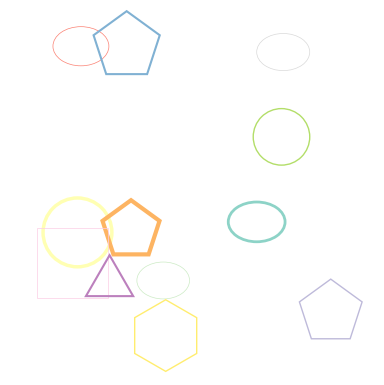[{"shape": "oval", "thickness": 2, "radius": 0.37, "center": [0.667, 0.424]}, {"shape": "circle", "thickness": 2.5, "radius": 0.45, "center": [0.201, 0.396]}, {"shape": "pentagon", "thickness": 1, "radius": 0.43, "center": [0.859, 0.189]}, {"shape": "oval", "thickness": 0.5, "radius": 0.36, "center": [0.21, 0.88]}, {"shape": "pentagon", "thickness": 1.5, "radius": 0.45, "center": [0.329, 0.881]}, {"shape": "pentagon", "thickness": 3, "radius": 0.39, "center": [0.34, 0.402]}, {"shape": "circle", "thickness": 1, "radius": 0.37, "center": [0.731, 0.645]}, {"shape": "square", "thickness": 0.5, "radius": 0.46, "center": [0.188, 0.317]}, {"shape": "oval", "thickness": 0.5, "radius": 0.34, "center": [0.736, 0.865]}, {"shape": "triangle", "thickness": 1.5, "radius": 0.35, "center": [0.285, 0.266]}, {"shape": "oval", "thickness": 0.5, "radius": 0.34, "center": [0.424, 0.271]}, {"shape": "hexagon", "thickness": 1, "radius": 0.46, "center": [0.43, 0.128]}]